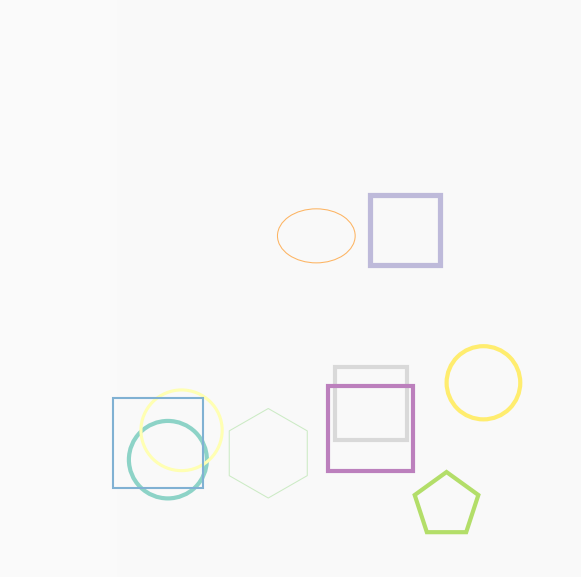[{"shape": "circle", "thickness": 2, "radius": 0.34, "center": [0.289, 0.203]}, {"shape": "circle", "thickness": 1.5, "radius": 0.35, "center": [0.312, 0.254]}, {"shape": "square", "thickness": 2.5, "radius": 0.3, "center": [0.697, 0.602]}, {"shape": "square", "thickness": 1, "radius": 0.39, "center": [0.272, 0.232]}, {"shape": "oval", "thickness": 0.5, "radius": 0.33, "center": [0.544, 0.591]}, {"shape": "pentagon", "thickness": 2, "radius": 0.29, "center": [0.768, 0.124]}, {"shape": "square", "thickness": 2, "radius": 0.31, "center": [0.638, 0.3]}, {"shape": "square", "thickness": 2, "radius": 0.37, "center": [0.637, 0.257]}, {"shape": "hexagon", "thickness": 0.5, "radius": 0.39, "center": [0.462, 0.214]}, {"shape": "circle", "thickness": 2, "radius": 0.32, "center": [0.832, 0.336]}]